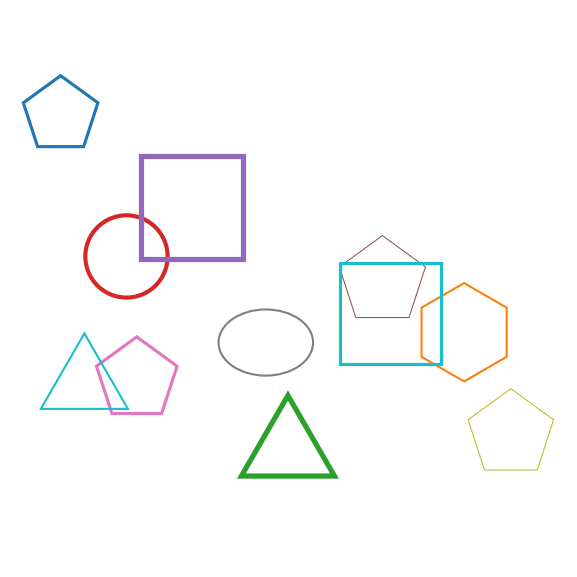[{"shape": "pentagon", "thickness": 1.5, "radius": 0.34, "center": [0.105, 0.8]}, {"shape": "hexagon", "thickness": 1, "radius": 0.43, "center": [0.804, 0.424]}, {"shape": "triangle", "thickness": 2.5, "radius": 0.47, "center": [0.499, 0.221]}, {"shape": "circle", "thickness": 2, "radius": 0.36, "center": [0.219, 0.555]}, {"shape": "square", "thickness": 2.5, "radius": 0.44, "center": [0.333, 0.64]}, {"shape": "pentagon", "thickness": 0.5, "radius": 0.39, "center": [0.662, 0.513]}, {"shape": "pentagon", "thickness": 1.5, "radius": 0.37, "center": [0.237, 0.342]}, {"shape": "oval", "thickness": 1, "radius": 0.41, "center": [0.46, 0.406]}, {"shape": "pentagon", "thickness": 0.5, "radius": 0.39, "center": [0.885, 0.248]}, {"shape": "triangle", "thickness": 1, "radius": 0.44, "center": [0.146, 0.335]}, {"shape": "square", "thickness": 1.5, "radius": 0.44, "center": [0.676, 0.456]}]